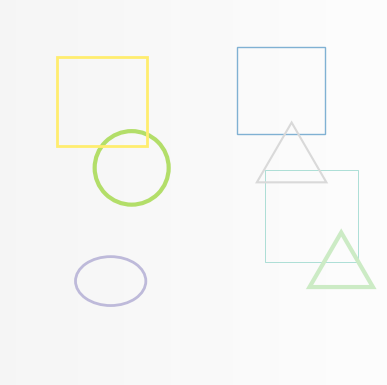[{"shape": "square", "thickness": 0.5, "radius": 0.6, "center": [0.805, 0.438]}, {"shape": "oval", "thickness": 2, "radius": 0.45, "center": [0.286, 0.27]}, {"shape": "square", "thickness": 1, "radius": 0.56, "center": [0.725, 0.766]}, {"shape": "circle", "thickness": 3, "radius": 0.48, "center": [0.34, 0.564]}, {"shape": "triangle", "thickness": 1.5, "radius": 0.52, "center": [0.753, 0.578]}, {"shape": "triangle", "thickness": 3, "radius": 0.47, "center": [0.881, 0.302]}, {"shape": "square", "thickness": 2, "radius": 0.58, "center": [0.263, 0.736]}]